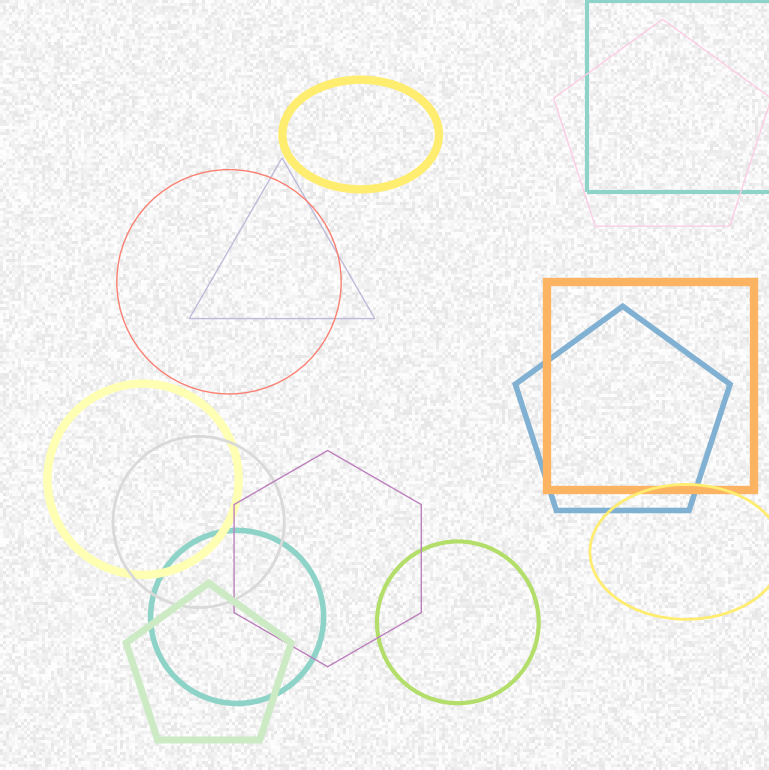[{"shape": "circle", "thickness": 2, "radius": 0.56, "center": [0.308, 0.199]}, {"shape": "square", "thickness": 1.5, "radius": 0.62, "center": [0.887, 0.875]}, {"shape": "circle", "thickness": 3, "radius": 0.62, "center": [0.186, 0.378]}, {"shape": "triangle", "thickness": 0.5, "radius": 0.7, "center": [0.366, 0.656]}, {"shape": "circle", "thickness": 0.5, "radius": 0.73, "center": [0.297, 0.634]}, {"shape": "pentagon", "thickness": 2, "radius": 0.73, "center": [0.809, 0.456]}, {"shape": "square", "thickness": 3, "radius": 0.67, "center": [0.844, 0.499]}, {"shape": "circle", "thickness": 1.5, "radius": 0.53, "center": [0.595, 0.192]}, {"shape": "pentagon", "thickness": 0.5, "radius": 0.74, "center": [0.86, 0.826]}, {"shape": "circle", "thickness": 1, "radius": 0.56, "center": [0.258, 0.322]}, {"shape": "hexagon", "thickness": 0.5, "radius": 0.7, "center": [0.426, 0.275]}, {"shape": "pentagon", "thickness": 2.5, "radius": 0.56, "center": [0.271, 0.13]}, {"shape": "oval", "thickness": 1, "radius": 0.63, "center": [0.891, 0.283]}, {"shape": "oval", "thickness": 3, "radius": 0.51, "center": [0.468, 0.825]}]